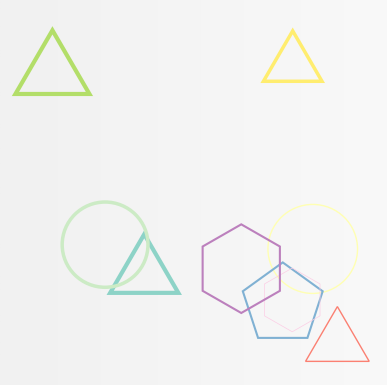[{"shape": "triangle", "thickness": 3, "radius": 0.51, "center": [0.372, 0.29]}, {"shape": "circle", "thickness": 1, "radius": 0.58, "center": [0.807, 0.353]}, {"shape": "triangle", "thickness": 1, "radius": 0.47, "center": [0.871, 0.109]}, {"shape": "pentagon", "thickness": 1.5, "radius": 0.54, "center": [0.73, 0.21]}, {"shape": "triangle", "thickness": 3, "radius": 0.55, "center": [0.135, 0.811]}, {"shape": "hexagon", "thickness": 0.5, "radius": 0.41, "center": [0.754, 0.221]}, {"shape": "hexagon", "thickness": 1.5, "radius": 0.58, "center": [0.623, 0.302]}, {"shape": "circle", "thickness": 2.5, "radius": 0.55, "center": [0.271, 0.365]}, {"shape": "triangle", "thickness": 2.5, "radius": 0.44, "center": [0.755, 0.833]}]